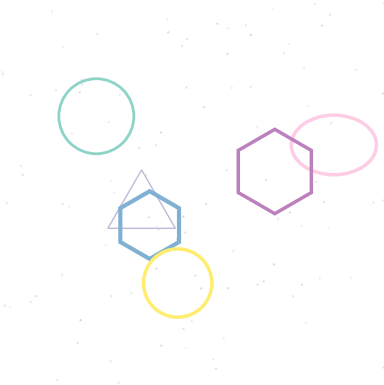[{"shape": "circle", "thickness": 2, "radius": 0.49, "center": [0.25, 0.698]}, {"shape": "triangle", "thickness": 1, "radius": 0.51, "center": [0.368, 0.458]}, {"shape": "hexagon", "thickness": 3, "radius": 0.44, "center": [0.389, 0.415]}, {"shape": "oval", "thickness": 2.5, "radius": 0.55, "center": [0.867, 0.623]}, {"shape": "hexagon", "thickness": 2.5, "radius": 0.55, "center": [0.714, 0.555]}, {"shape": "circle", "thickness": 2.5, "radius": 0.44, "center": [0.462, 0.265]}]